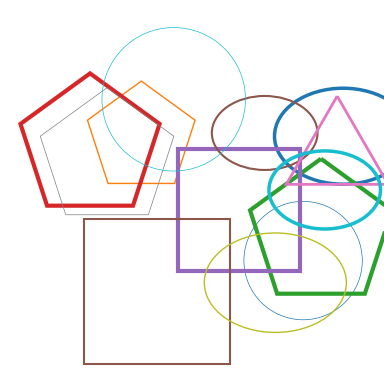[{"shape": "oval", "thickness": 2.5, "radius": 0.89, "center": [0.891, 0.646]}, {"shape": "circle", "thickness": 0.5, "radius": 0.77, "center": [0.787, 0.323]}, {"shape": "pentagon", "thickness": 1, "radius": 0.73, "center": [0.367, 0.642]}, {"shape": "pentagon", "thickness": 3, "radius": 0.97, "center": [0.834, 0.394]}, {"shape": "pentagon", "thickness": 3, "radius": 0.95, "center": [0.234, 0.619]}, {"shape": "square", "thickness": 3, "radius": 0.79, "center": [0.622, 0.454]}, {"shape": "square", "thickness": 1.5, "radius": 0.95, "center": [0.407, 0.243]}, {"shape": "oval", "thickness": 1.5, "radius": 0.69, "center": [0.687, 0.655]}, {"shape": "triangle", "thickness": 2, "radius": 0.76, "center": [0.876, 0.598]}, {"shape": "pentagon", "thickness": 0.5, "radius": 0.91, "center": [0.278, 0.59]}, {"shape": "oval", "thickness": 1, "radius": 0.92, "center": [0.715, 0.266]}, {"shape": "oval", "thickness": 2.5, "radius": 0.72, "center": [0.843, 0.507]}, {"shape": "circle", "thickness": 0.5, "radius": 0.93, "center": [0.451, 0.742]}]